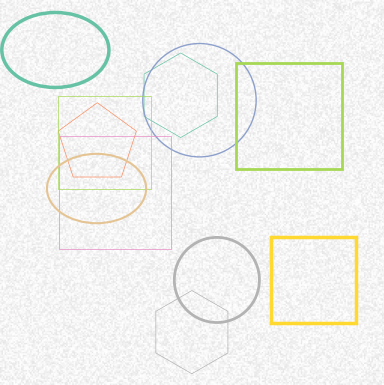[{"shape": "oval", "thickness": 2.5, "radius": 0.7, "center": [0.144, 0.87]}, {"shape": "hexagon", "thickness": 0.5, "radius": 0.55, "center": [0.469, 0.753]}, {"shape": "pentagon", "thickness": 0.5, "radius": 0.53, "center": [0.253, 0.627]}, {"shape": "circle", "thickness": 1, "radius": 0.74, "center": [0.518, 0.74]}, {"shape": "square", "thickness": 0.5, "radius": 0.73, "center": [0.299, 0.501]}, {"shape": "square", "thickness": 2, "radius": 0.68, "center": [0.75, 0.698]}, {"shape": "square", "thickness": 0.5, "radius": 0.6, "center": [0.272, 0.63]}, {"shape": "square", "thickness": 2.5, "radius": 0.56, "center": [0.814, 0.273]}, {"shape": "oval", "thickness": 1.5, "radius": 0.64, "center": [0.251, 0.51]}, {"shape": "circle", "thickness": 2, "radius": 0.55, "center": [0.563, 0.273]}, {"shape": "hexagon", "thickness": 0.5, "radius": 0.54, "center": [0.498, 0.137]}]